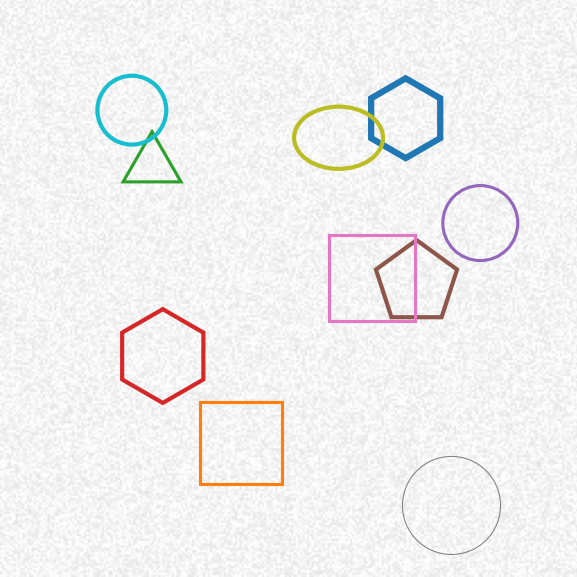[{"shape": "hexagon", "thickness": 3, "radius": 0.35, "center": [0.702, 0.794]}, {"shape": "square", "thickness": 1.5, "radius": 0.36, "center": [0.417, 0.232]}, {"shape": "triangle", "thickness": 1.5, "radius": 0.29, "center": [0.263, 0.713]}, {"shape": "hexagon", "thickness": 2, "radius": 0.41, "center": [0.282, 0.383]}, {"shape": "circle", "thickness": 1.5, "radius": 0.32, "center": [0.832, 0.613]}, {"shape": "pentagon", "thickness": 2, "radius": 0.37, "center": [0.721, 0.51]}, {"shape": "square", "thickness": 1.5, "radius": 0.37, "center": [0.644, 0.517]}, {"shape": "circle", "thickness": 0.5, "radius": 0.42, "center": [0.782, 0.124]}, {"shape": "oval", "thickness": 2, "radius": 0.38, "center": [0.586, 0.761]}, {"shape": "circle", "thickness": 2, "radius": 0.3, "center": [0.228, 0.808]}]